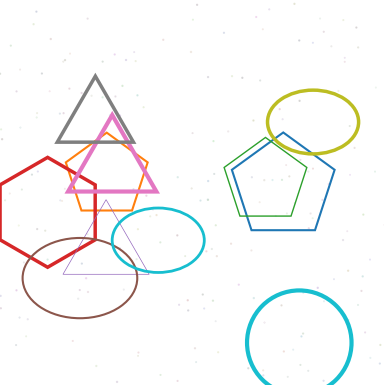[{"shape": "pentagon", "thickness": 1.5, "radius": 0.7, "center": [0.736, 0.516]}, {"shape": "pentagon", "thickness": 1.5, "radius": 0.56, "center": [0.277, 0.544]}, {"shape": "pentagon", "thickness": 1, "radius": 0.56, "center": [0.69, 0.53]}, {"shape": "hexagon", "thickness": 2.5, "radius": 0.71, "center": [0.124, 0.448]}, {"shape": "triangle", "thickness": 0.5, "radius": 0.65, "center": [0.276, 0.352]}, {"shape": "oval", "thickness": 1.5, "radius": 0.74, "center": [0.208, 0.278]}, {"shape": "triangle", "thickness": 3, "radius": 0.66, "center": [0.292, 0.569]}, {"shape": "triangle", "thickness": 2.5, "radius": 0.57, "center": [0.248, 0.688]}, {"shape": "oval", "thickness": 2.5, "radius": 0.59, "center": [0.813, 0.683]}, {"shape": "circle", "thickness": 3, "radius": 0.68, "center": [0.777, 0.11]}, {"shape": "oval", "thickness": 2, "radius": 0.6, "center": [0.411, 0.376]}]